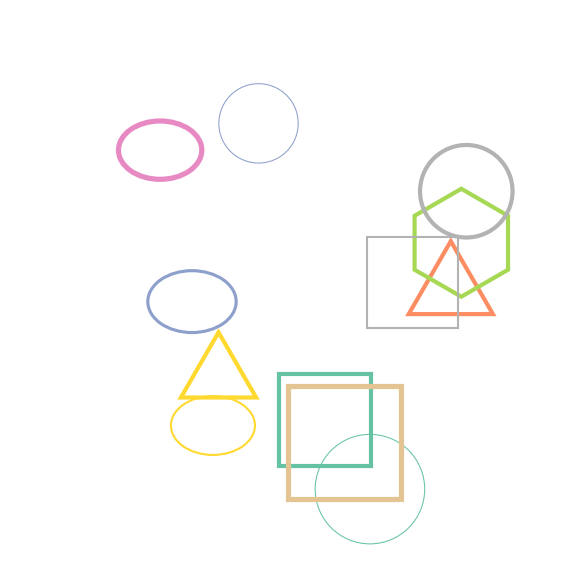[{"shape": "square", "thickness": 2, "radius": 0.4, "center": [0.562, 0.272]}, {"shape": "circle", "thickness": 0.5, "radius": 0.47, "center": [0.641, 0.152]}, {"shape": "triangle", "thickness": 2, "radius": 0.42, "center": [0.781, 0.497]}, {"shape": "oval", "thickness": 1.5, "radius": 0.38, "center": [0.332, 0.477]}, {"shape": "circle", "thickness": 0.5, "radius": 0.34, "center": [0.448, 0.786]}, {"shape": "oval", "thickness": 2.5, "radius": 0.36, "center": [0.277, 0.739]}, {"shape": "hexagon", "thickness": 2, "radius": 0.47, "center": [0.799, 0.579]}, {"shape": "oval", "thickness": 1, "radius": 0.36, "center": [0.369, 0.262]}, {"shape": "triangle", "thickness": 2, "radius": 0.38, "center": [0.378, 0.348]}, {"shape": "square", "thickness": 2.5, "radius": 0.49, "center": [0.596, 0.232]}, {"shape": "circle", "thickness": 2, "radius": 0.4, "center": [0.807, 0.668]}, {"shape": "square", "thickness": 1, "radius": 0.39, "center": [0.715, 0.511]}]